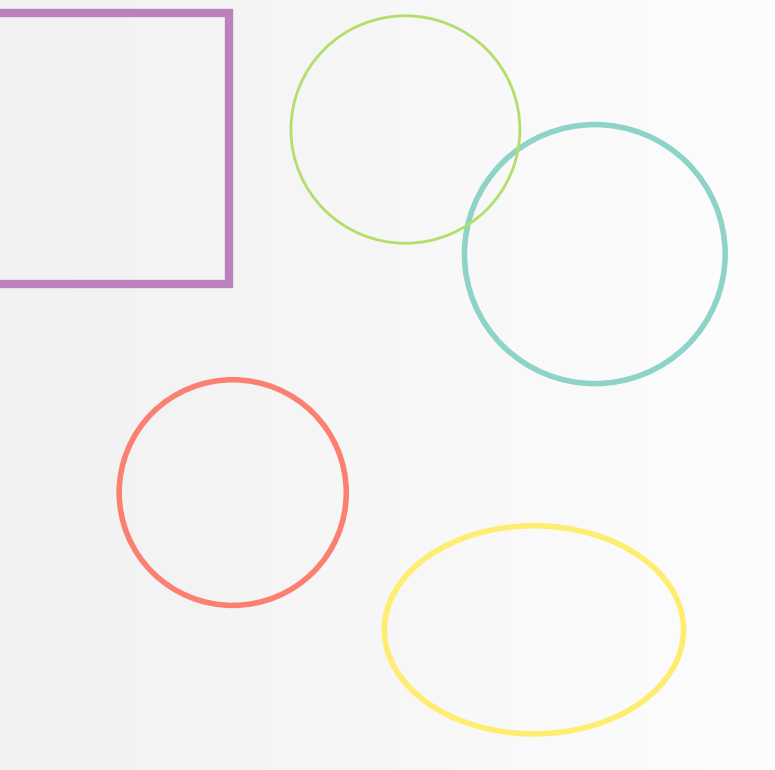[{"shape": "circle", "thickness": 2, "radius": 0.84, "center": [0.767, 0.67]}, {"shape": "circle", "thickness": 2, "radius": 0.73, "center": [0.3, 0.36]}, {"shape": "circle", "thickness": 1, "radius": 0.74, "center": [0.523, 0.832]}, {"shape": "square", "thickness": 3, "radius": 0.88, "center": [0.12, 0.807]}, {"shape": "oval", "thickness": 2, "radius": 0.97, "center": [0.689, 0.182]}]